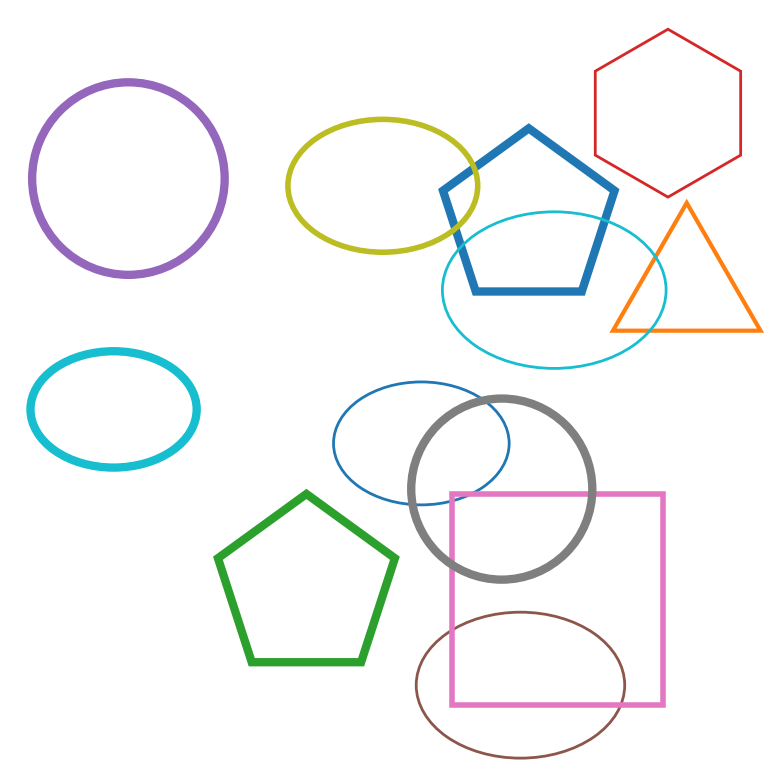[{"shape": "oval", "thickness": 1, "radius": 0.57, "center": [0.547, 0.424]}, {"shape": "pentagon", "thickness": 3, "radius": 0.59, "center": [0.687, 0.716]}, {"shape": "triangle", "thickness": 1.5, "radius": 0.55, "center": [0.892, 0.626]}, {"shape": "pentagon", "thickness": 3, "radius": 0.6, "center": [0.398, 0.238]}, {"shape": "hexagon", "thickness": 1, "radius": 0.55, "center": [0.867, 0.853]}, {"shape": "circle", "thickness": 3, "radius": 0.63, "center": [0.167, 0.768]}, {"shape": "oval", "thickness": 1, "radius": 0.68, "center": [0.676, 0.11]}, {"shape": "square", "thickness": 2, "radius": 0.69, "center": [0.724, 0.222]}, {"shape": "circle", "thickness": 3, "radius": 0.59, "center": [0.652, 0.365]}, {"shape": "oval", "thickness": 2, "radius": 0.62, "center": [0.497, 0.759]}, {"shape": "oval", "thickness": 3, "radius": 0.54, "center": [0.148, 0.468]}, {"shape": "oval", "thickness": 1, "radius": 0.73, "center": [0.72, 0.623]}]